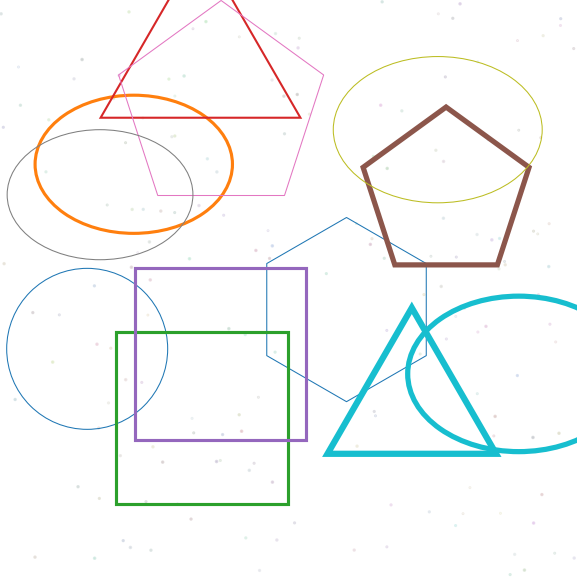[{"shape": "hexagon", "thickness": 0.5, "radius": 0.8, "center": [0.6, 0.463]}, {"shape": "circle", "thickness": 0.5, "radius": 0.7, "center": [0.151, 0.395]}, {"shape": "oval", "thickness": 1.5, "radius": 0.85, "center": [0.232, 0.715]}, {"shape": "square", "thickness": 1.5, "radius": 0.74, "center": [0.35, 0.275]}, {"shape": "triangle", "thickness": 1, "radius": 1.0, "center": [0.347, 0.895]}, {"shape": "square", "thickness": 1.5, "radius": 0.74, "center": [0.382, 0.386]}, {"shape": "pentagon", "thickness": 2.5, "radius": 0.76, "center": [0.772, 0.663]}, {"shape": "pentagon", "thickness": 0.5, "radius": 0.93, "center": [0.383, 0.812]}, {"shape": "oval", "thickness": 0.5, "radius": 0.8, "center": [0.173, 0.662]}, {"shape": "oval", "thickness": 0.5, "radius": 0.9, "center": [0.758, 0.775]}, {"shape": "triangle", "thickness": 3, "radius": 0.84, "center": [0.713, 0.298]}, {"shape": "oval", "thickness": 2.5, "radius": 0.96, "center": [0.898, 0.352]}]